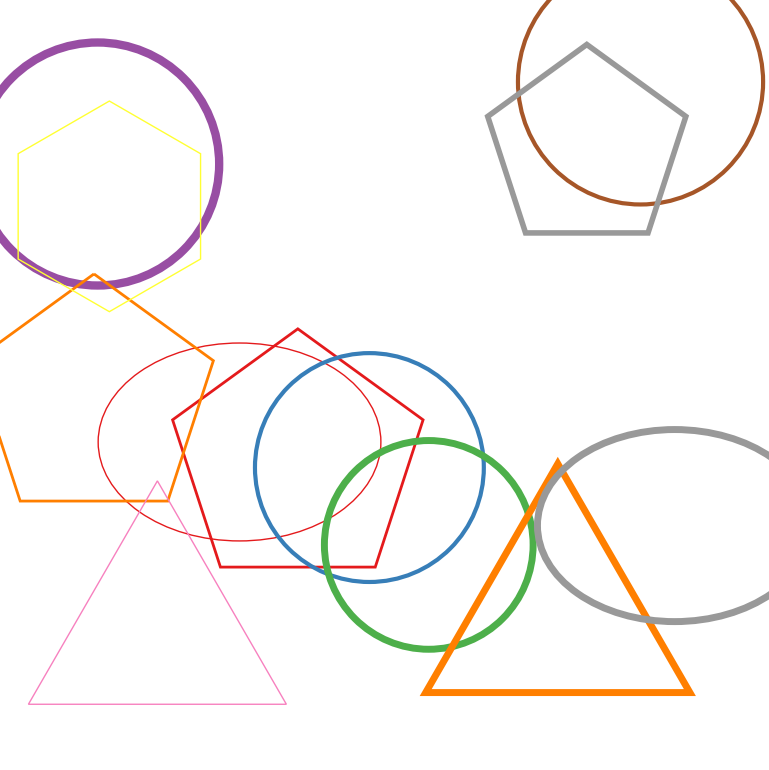[{"shape": "pentagon", "thickness": 1, "radius": 0.86, "center": [0.387, 0.402]}, {"shape": "oval", "thickness": 0.5, "radius": 0.92, "center": [0.311, 0.426]}, {"shape": "circle", "thickness": 1.5, "radius": 0.74, "center": [0.48, 0.393]}, {"shape": "circle", "thickness": 2.5, "radius": 0.68, "center": [0.557, 0.292]}, {"shape": "circle", "thickness": 3, "radius": 0.79, "center": [0.127, 0.787]}, {"shape": "triangle", "thickness": 2.5, "radius": 0.99, "center": [0.724, 0.2]}, {"shape": "pentagon", "thickness": 1, "radius": 0.82, "center": [0.122, 0.481]}, {"shape": "hexagon", "thickness": 0.5, "radius": 0.68, "center": [0.142, 0.732]}, {"shape": "circle", "thickness": 1.5, "radius": 0.8, "center": [0.832, 0.894]}, {"shape": "triangle", "thickness": 0.5, "radius": 0.97, "center": [0.204, 0.182]}, {"shape": "pentagon", "thickness": 2, "radius": 0.68, "center": [0.762, 0.807]}, {"shape": "oval", "thickness": 2.5, "radius": 0.89, "center": [0.876, 0.317]}]